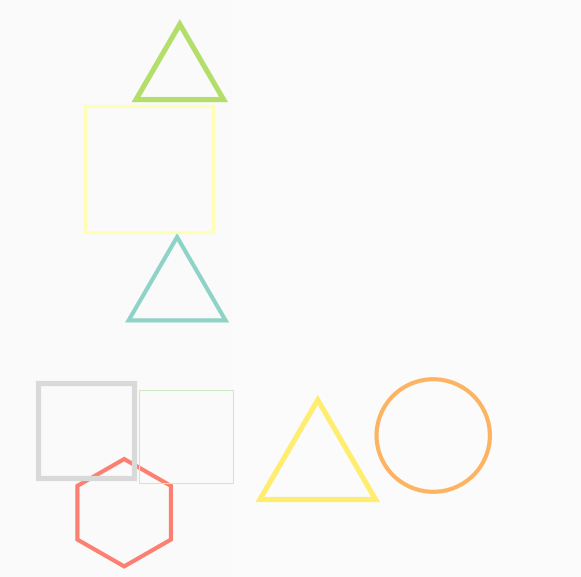[{"shape": "triangle", "thickness": 2, "radius": 0.48, "center": [0.305, 0.493]}, {"shape": "square", "thickness": 1.5, "radius": 0.55, "center": [0.256, 0.706]}, {"shape": "hexagon", "thickness": 2, "radius": 0.46, "center": [0.214, 0.111]}, {"shape": "circle", "thickness": 2, "radius": 0.49, "center": [0.745, 0.245]}, {"shape": "triangle", "thickness": 2.5, "radius": 0.43, "center": [0.309, 0.87]}, {"shape": "square", "thickness": 2.5, "radius": 0.41, "center": [0.148, 0.254]}, {"shape": "square", "thickness": 0.5, "radius": 0.4, "center": [0.32, 0.244]}, {"shape": "triangle", "thickness": 2.5, "radius": 0.57, "center": [0.547, 0.192]}]